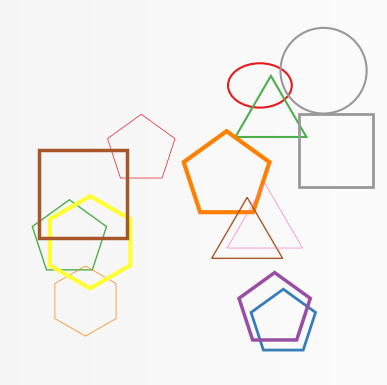[{"shape": "oval", "thickness": 1.5, "radius": 0.41, "center": [0.671, 0.778]}, {"shape": "pentagon", "thickness": 0.5, "radius": 0.46, "center": [0.365, 0.612]}, {"shape": "pentagon", "thickness": 2, "radius": 0.44, "center": [0.731, 0.161]}, {"shape": "pentagon", "thickness": 1, "radius": 0.5, "center": [0.179, 0.38]}, {"shape": "triangle", "thickness": 1.5, "radius": 0.53, "center": [0.699, 0.697]}, {"shape": "pentagon", "thickness": 2.5, "radius": 0.48, "center": [0.709, 0.195]}, {"shape": "hexagon", "thickness": 0.5, "radius": 0.46, "center": [0.221, 0.218]}, {"shape": "pentagon", "thickness": 3, "radius": 0.58, "center": [0.585, 0.543]}, {"shape": "hexagon", "thickness": 3, "radius": 0.6, "center": [0.233, 0.371]}, {"shape": "triangle", "thickness": 1, "radius": 0.53, "center": [0.638, 0.382]}, {"shape": "square", "thickness": 2.5, "radius": 0.57, "center": [0.214, 0.496]}, {"shape": "triangle", "thickness": 0.5, "radius": 0.56, "center": [0.684, 0.412]}, {"shape": "square", "thickness": 2, "radius": 0.48, "center": [0.868, 0.61]}, {"shape": "circle", "thickness": 1.5, "radius": 0.56, "center": [0.835, 0.816]}]